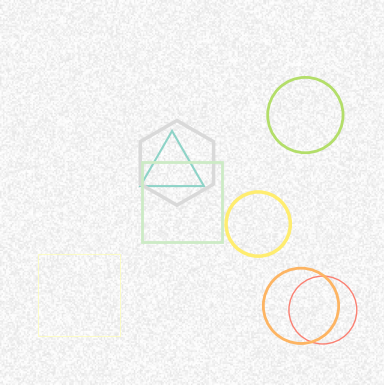[{"shape": "triangle", "thickness": 1.5, "radius": 0.48, "center": [0.447, 0.564]}, {"shape": "square", "thickness": 0.5, "radius": 0.53, "center": [0.205, 0.234]}, {"shape": "circle", "thickness": 1, "radius": 0.44, "center": [0.839, 0.195]}, {"shape": "circle", "thickness": 2, "radius": 0.49, "center": [0.782, 0.206]}, {"shape": "circle", "thickness": 2, "radius": 0.49, "center": [0.793, 0.701]}, {"shape": "hexagon", "thickness": 2.5, "radius": 0.55, "center": [0.46, 0.577]}, {"shape": "square", "thickness": 2, "radius": 0.52, "center": [0.473, 0.476]}, {"shape": "circle", "thickness": 2.5, "radius": 0.42, "center": [0.671, 0.418]}]